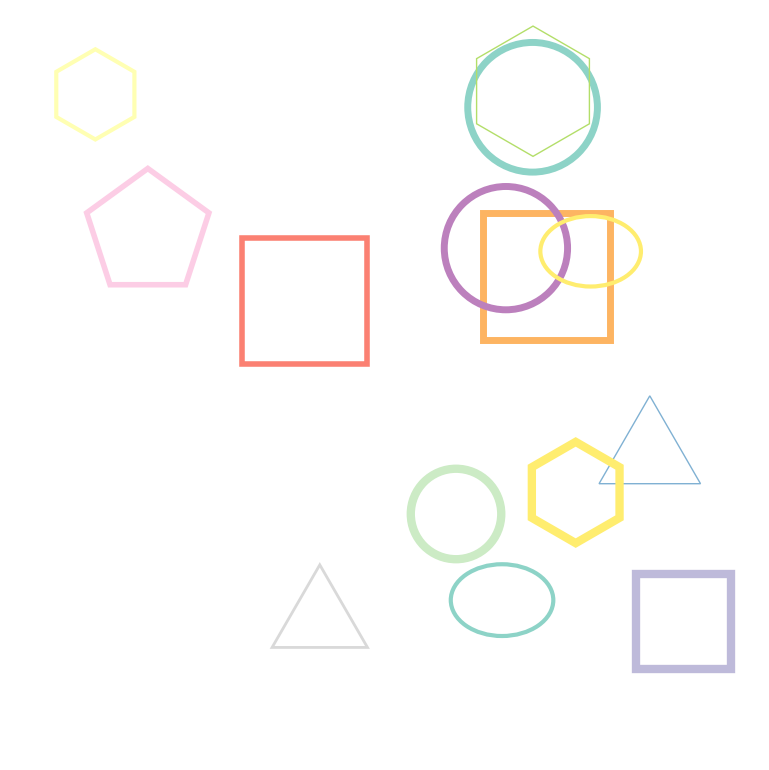[{"shape": "oval", "thickness": 1.5, "radius": 0.33, "center": [0.652, 0.221]}, {"shape": "circle", "thickness": 2.5, "radius": 0.42, "center": [0.692, 0.861]}, {"shape": "hexagon", "thickness": 1.5, "radius": 0.29, "center": [0.124, 0.877]}, {"shape": "square", "thickness": 3, "radius": 0.31, "center": [0.888, 0.193]}, {"shape": "square", "thickness": 2, "radius": 0.41, "center": [0.395, 0.609]}, {"shape": "triangle", "thickness": 0.5, "radius": 0.38, "center": [0.844, 0.41]}, {"shape": "square", "thickness": 2.5, "radius": 0.41, "center": [0.71, 0.641]}, {"shape": "hexagon", "thickness": 0.5, "radius": 0.42, "center": [0.692, 0.882]}, {"shape": "pentagon", "thickness": 2, "radius": 0.42, "center": [0.192, 0.698]}, {"shape": "triangle", "thickness": 1, "radius": 0.36, "center": [0.415, 0.195]}, {"shape": "circle", "thickness": 2.5, "radius": 0.4, "center": [0.657, 0.678]}, {"shape": "circle", "thickness": 3, "radius": 0.29, "center": [0.592, 0.332]}, {"shape": "oval", "thickness": 1.5, "radius": 0.33, "center": [0.767, 0.674]}, {"shape": "hexagon", "thickness": 3, "radius": 0.33, "center": [0.748, 0.36]}]